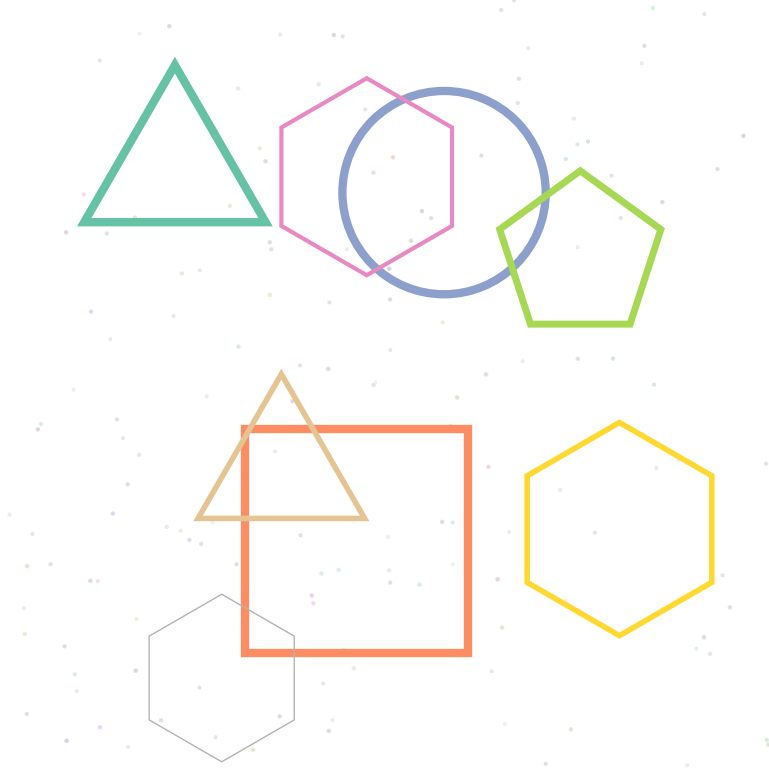[{"shape": "triangle", "thickness": 3, "radius": 0.68, "center": [0.227, 0.779]}, {"shape": "square", "thickness": 3, "radius": 0.73, "center": [0.463, 0.298]}, {"shape": "circle", "thickness": 3, "radius": 0.66, "center": [0.577, 0.75]}, {"shape": "hexagon", "thickness": 1.5, "radius": 0.64, "center": [0.476, 0.77]}, {"shape": "pentagon", "thickness": 2.5, "radius": 0.55, "center": [0.754, 0.668]}, {"shape": "hexagon", "thickness": 2, "radius": 0.69, "center": [0.805, 0.313]}, {"shape": "triangle", "thickness": 2, "radius": 0.62, "center": [0.365, 0.389]}, {"shape": "hexagon", "thickness": 0.5, "radius": 0.54, "center": [0.288, 0.119]}]